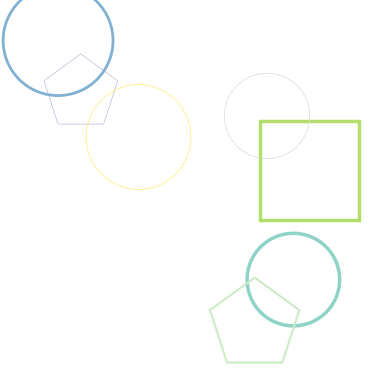[{"shape": "circle", "thickness": 2.5, "radius": 0.6, "center": [0.762, 0.274]}, {"shape": "pentagon", "thickness": 0.5, "radius": 0.5, "center": [0.21, 0.759]}, {"shape": "circle", "thickness": 2, "radius": 0.71, "center": [0.151, 0.895]}, {"shape": "square", "thickness": 2.5, "radius": 0.64, "center": [0.804, 0.557]}, {"shape": "circle", "thickness": 0.5, "radius": 0.55, "center": [0.694, 0.699]}, {"shape": "pentagon", "thickness": 1.5, "radius": 0.61, "center": [0.661, 0.157]}, {"shape": "circle", "thickness": 0.5, "radius": 0.68, "center": [0.36, 0.644]}]